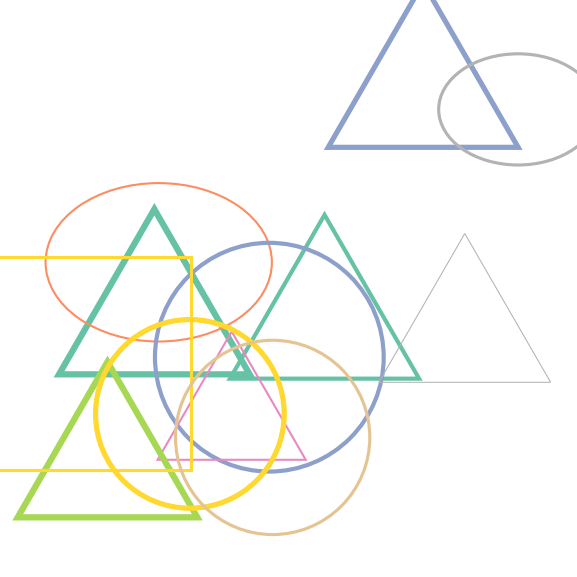[{"shape": "triangle", "thickness": 3, "radius": 0.95, "center": [0.267, 0.446]}, {"shape": "triangle", "thickness": 2, "radius": 0.95, "center": [0.562, 0.438]}, {"shape": "oval", "thickness": 1, "radius": 0.98, "center": [0.275, 0.545]}, {"shape": "triangle", "thickness": 2.5, "radius": 0.95, "center": [0.733, 0.839]}, {"shape": "circle", "thickness": 2, "radius": 0.99, "center": [0.466, 0.381]}, {"shape": "triangle", "thickness": 1, "radius": 0.74, "center": [0.401, 0.277]}, {"shape": "triangle", "thickness": 3, "radius": 0.9, "center": [0.186, 0.193]}, {"shape": "circle", "thickness": 2.5, "radius": 0.82, "center": [0.329, 0.282]}, {"shape": "square", "thickness": 1.5, "radius": 0.92, "center": [0.147, 0.37]}, {"shape": "circle", "thickness": 1.5, "radius": 0.84, "center": [0.472, 0.242]}, {"shape": "oval", "thickness": 1.5, "radius": 0.69, "center": [0.897, 0.81]}, {"shape": "triangle", "thickness": 0.5, "radius": 0.86, "center": [0.805, 0.423]}]